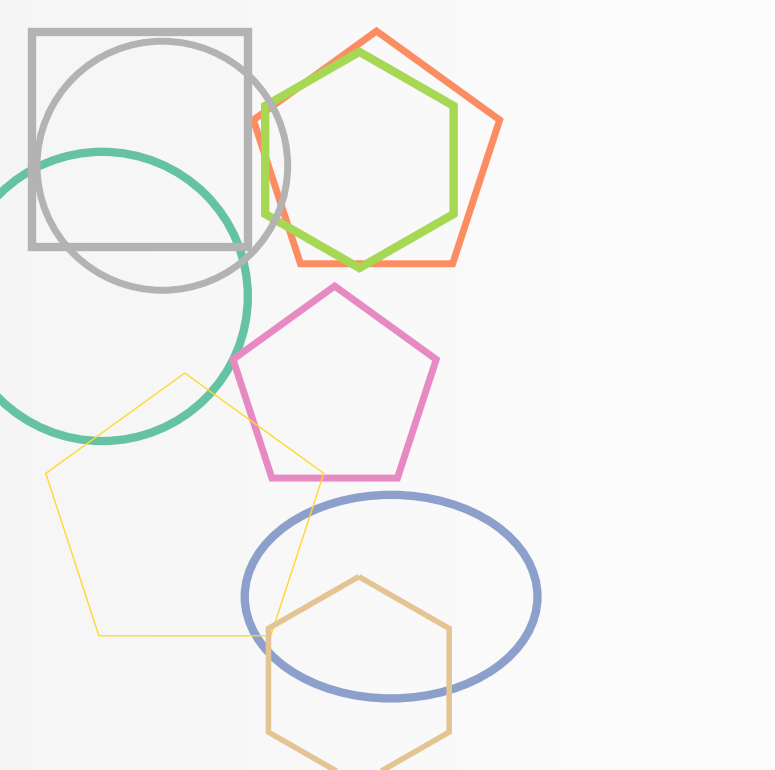[{"shape": "circle", "thickness": 3, "radius": 0.94, "center": [0.132, 0.615]}, {"shape": "pentagon", "thickness": 2.5, "radius": 0.84, "center": [0.486, 0.793]}, {"shape": "oval", "thickness": 3, "radius": 0.94, "center": [0.505, 0.225]}, {"shape": "pentagon", "thickness": 2.5, "radius": 0.69, "center": [0.432, 0.491]}, {"shape": "hexagon", "thickness": 3, "radius": 0.7, "center": [0.464, 0.792]}, {"shape": "pentagon", "thickness": 0.5, "radius": 0.94, "center": [0.238, 0.327]}, {"shape": "hexagon", "thickness": 2, "radius": 0.67, "center": [0.463, 0.117]}, {"shape": "circle", "thickness": 2.5, "radius": 0.81, "center": [0.209, 0.785]}, {"shape": "square", "thickness": 3, "radius": 0.7, "center": [0.181, 0.819]}]